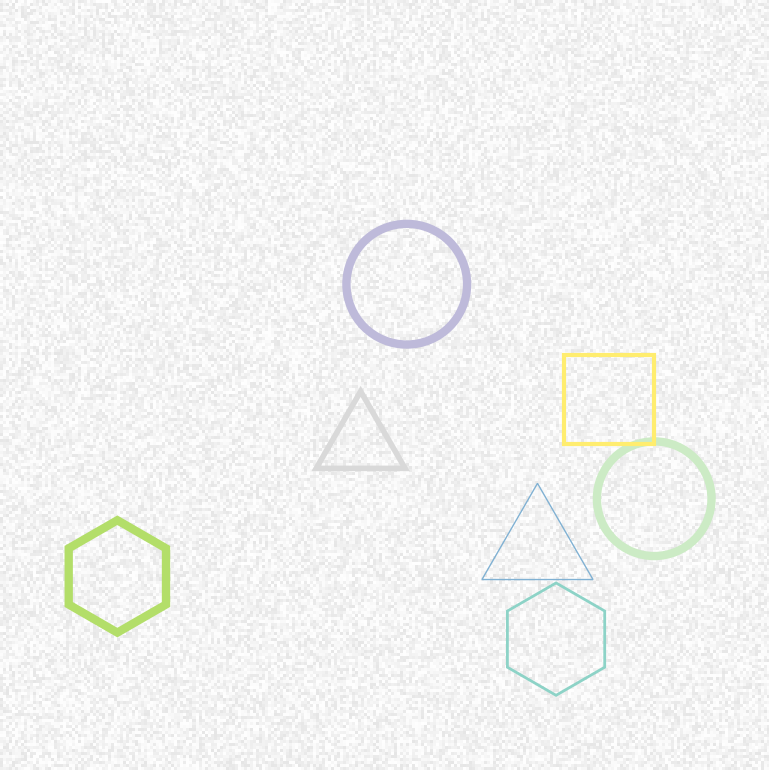[{"shape": "hexagon", "thickness": 1, "radius": 0.36, "center": [0.722, 0.17]}, {"shape": "circle", "thickness": 3, "radius": 0.39, "center": [0.528, 0.631]}, {"shape": "triangle", "thickness": 0.5, "radius": 0.42, "center": [0.698, 0.289]}, {"shape": "hexagon", "thickness": 3, "radius": 0.36, "center": [0.152, 0.251]}, {"shape": "triangle", "thickness": 2, "radius": 0.33, "center": [0.468, 0.425]}, {"shape": "circle", "thickness": 3, "radius": 0.37, "center": [0.85, 0.352]}, {"shape": "square", "thickness": 1.5, "radius": 0.29, "center": [0.791, 0.481]}]